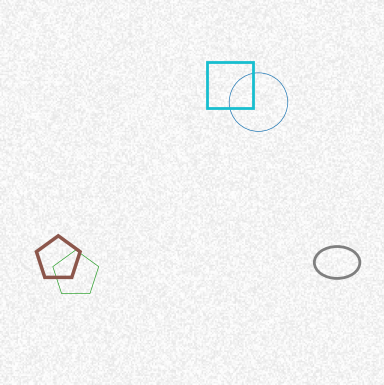[{"shape": "circle", "thickness": 0.5, "radius": 0.38, "center": [0.671, 0.735]}, {"shape": "pentagon", "thickness": 0.5, "radius": 0.31, "center": [0.197, 0.288]}, {"shape": "pentagon", "thickness": 2.5, "radius": 0.3, "center": [0.151, 0.328]}, {"shape": "oval", "thickness": 2, "radius": 0.3, "center": [0.876, 0.318]}, {"shape": "square", "thickness": 2, "radius": 0.3, "center": [0.597, 0.779]}]